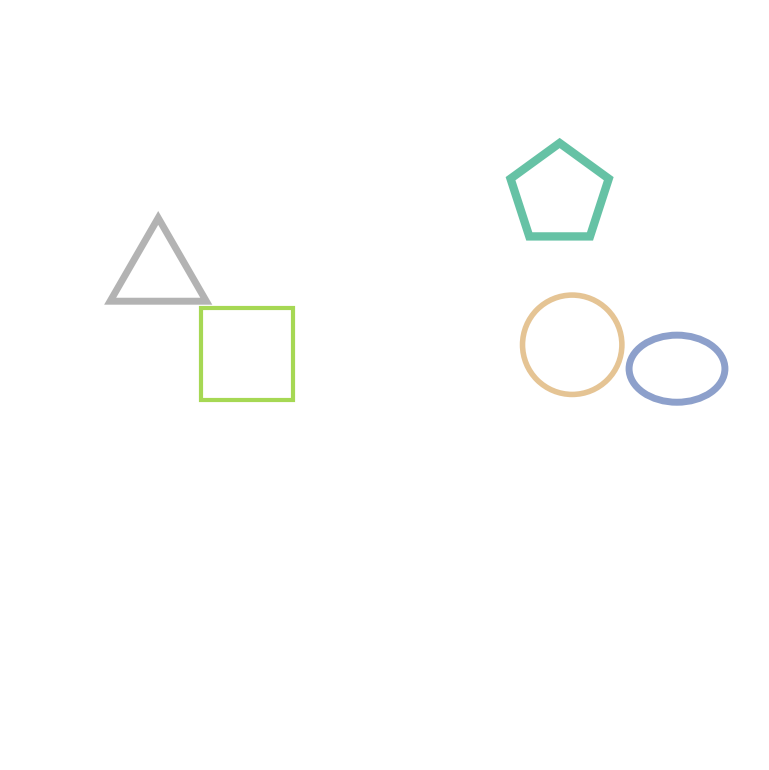[{"shape": "pentagon", "thickness": 3, "radius": 0.34, "center": [0.727, 0.747]}, {"shape": "oval", "thickness": 2.5, "radius": 0.31, "center": [0.879, 0.521]}, {"shape": "square", "thickness": 1.5, "radius": 0.3, "center": [0.321, 0.54]}, {"shape": "circle", "thickness": 2, "radius": 0.32, "center": [0.743, 0.552]}, {"shape": "triangle", "thickness": 2.5, "radius": 0.36, "center": [0.205, 0.645]}]